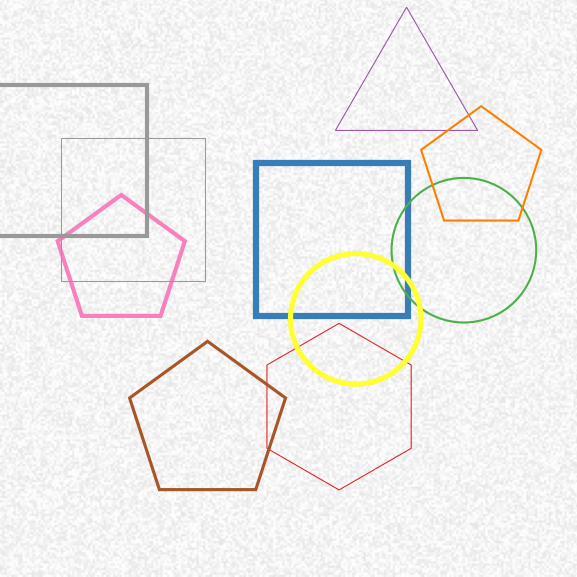[{"shape": "hexagon", "thickness": 0.5, "radius": 0.72, "center": [0.587, 0.295]}, {"shape": "square", "thickness": 3, "radius": 0.66, "center": [0.574, 0.584]}, {"shape": "circle", "thickness": 1, "radius": 0.63, "center": [0.803, 0.566]}, {"shape": "triangle", "thickness": 0.5, "radius": 0.71, "center": [0.704, 0.844]}, {"shape": "pentagon", "thickness": 1, "radius": 0.55, "center": [0.833, 0.706]}, {"shape": "circle", "thickness": 2.5, "radius": 0.56, "center": [0.616, 0.447]}, {"shape": "pentagon", "thickness": 1.5, "radius": 0.71, "center": [0.359, 0.266]}, {"shape": "pentagon", "thickness": 2, "radius": 0.58, "center": [0.21, 0.546]}, {"shape": "square", "thickness": 2, "radius": 0.65, "center": [0.123, 0.721]}, {"shape": "square", "thickness": 0.5, "radius": 0.62, "center": [0.23, 0.636]}]